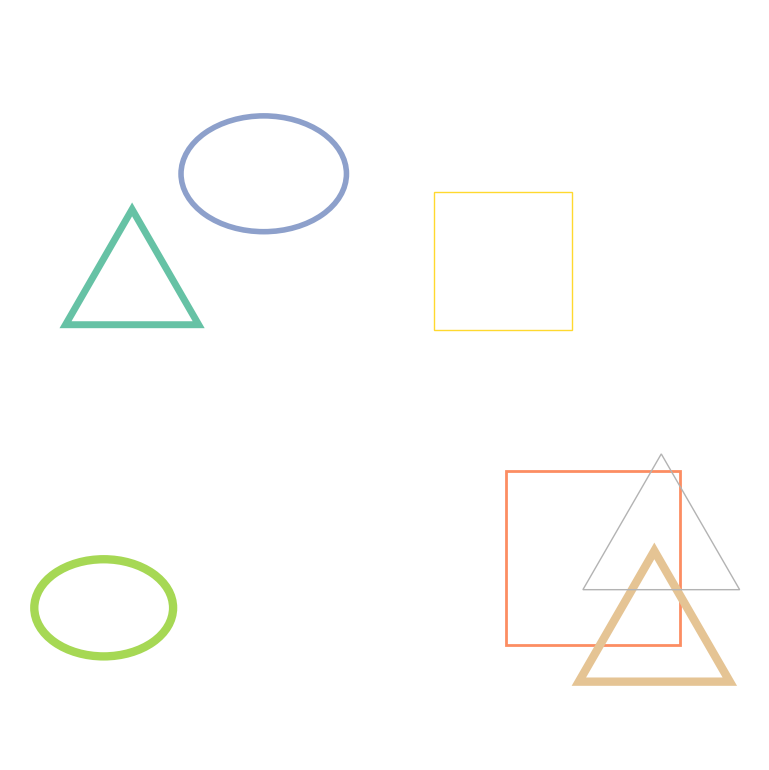[{"shape": "triangle", "thickness": 2.5, "radius": 0.5, "center": [0.172, 0.628]}, {"shape": "square", "thickness": 1, "radius": 0.56, "center": [0.77, 0.275]}, {"shape": "oval", "thickness": 2, "radius": 0.54, "center": [0.343, 0.774]}, {"shape": "oval", "thickness": 3, "radius": 0.45, "center": [0.135, 0.211]}, {"shape": "square", "thickness": 0.5, "radius": 0.45, "center": [0.653, 0.661]}, {"shape": "triangle", "thickness": 3, "radius": 0.57, "center": [0.85, 0.171]}, {"shape": "triangle", "thickness": 0.5, "radius": 0.59, "center": [0.859, 0.293]}]